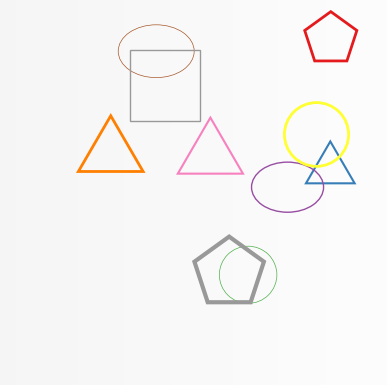[{"shape": "pentagon", "thickness": 2, "radius": 0.35, "center": [0.854, 0.899]}, {"shape": "triangle", "thickness": 1.5, "radius": 0.36, "center": [0.852, 0.56]}, {"shape": "circle", "thickness": 0.5, "radius": 0.37, "center": [0.64, 0.286]}, {"shape": "oval", "thickness": 1, "radius": 0.46, "center": [0.742, 0.514]}, {"shape": "triangle", "thickness": 2, "radius": 0.48, "center": [0.286, 0.603]}, {"shape": "circle", "thickness": 2, "radius": 0.41, "center": [0.817, 0.651]}, {"shape": "oval", "thickness": 0.5, "radius": 0.49, "center": [0.403, 0.867]}, {"shape": "triangle", "thickness": 1.5, "radius": 0.49, "center": [0.543, 0.597]}, {"shape": "square", "thickness": 1, "radius": 0.46, "center": [0.426, 0.778]}, {"shape": "pentagon", "thickness": 3, "radius": 0.47, "center": [0.591, 0.291]}]